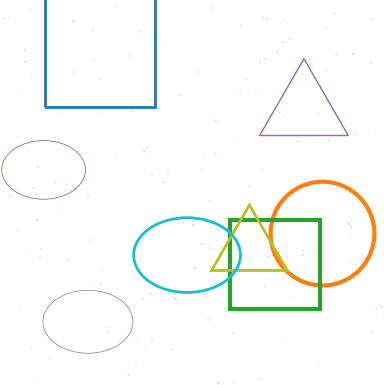[{"shape": "square", "thickness": 2, "radius": 0.72, "center": [0.259, 0.865]}, {"shape": "circle", "thickness": 3, "radius": 0.67, "center": [0.838, 0.393]}, {"shape": "square", "thickness": 3, "radius": 0.58, "center": [0.714, 0.313]}, {"shape": "triangle", "thickness": 1, "radius": 0.66, "center": [0.789, 0.714]}, {"shape": "oval", "thickness": 0.5, "radius": 0.54, "center": [0.113, 0.559]}, {"shape": "oval", "thickness": 0.5, "radius": 0.58, "center": [0.228, 0.164]}, {"shape": "triangle", "thickness": 2, "radius": 0.57, "center": [0.648, 0.354]}, {"shape": "oval", "thickness": 2, "radius": 0.69, "center": [0.486, 0.337]}]